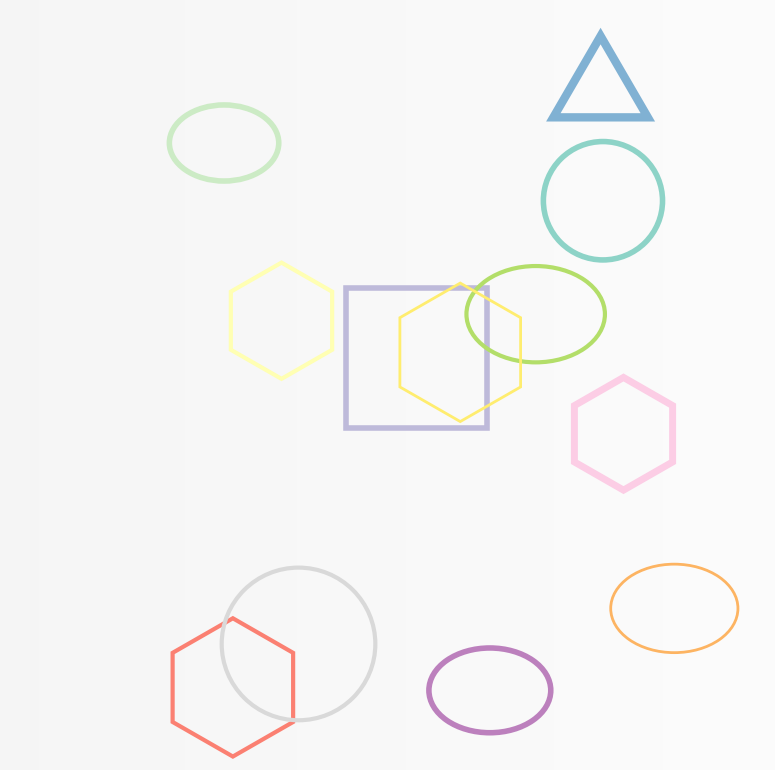[{"shape": "circle", "thickness": 2, "radius": 0.38, "center": [0.778, 0.739]}, {"shape": "hexagon", "thickness": 1.5, "radius": 0.38, "center": [0.363, 0.583]}, {"shape": "square", "thickness": 2, "radius": 0.45, "center": [0.538, 0.536]}, {"shape": "hexagon", "thickness": 1.5, "radius": 0.45, "center": [0.3, 0.107]}, {"shape": "triangle", "thickness": 3, "radius": 0.35, "center": [0.775, 0.883]}, {"shape": "oval", "thickness": 1, "radius": 0.41, "center": [0.87, 0.21]}, {"shape": "oval", "thickness": 1.5, "radius": 0.45, "center": [0.691, 0.592]}, {"shape": "hexagon", "thickness": 2.5, "radius": 0.37, "center": [0.805, 0.437]}, {"shape": "circle", "thickness": 1.5, "radius": 0.5, "center": [0.385, 0.164]}, {"shape": "oval", "thickness": 2, "radius": 0.39, "center": [0.632, 0.103]}, {"shape": "oval", "thickness": 2, "radius": 0.35, "center": [0.289, 0.814]}, {"shape": "hexagon", "thickness": 1, "radius": 0.45, "center": [0.594, 0.542]}]